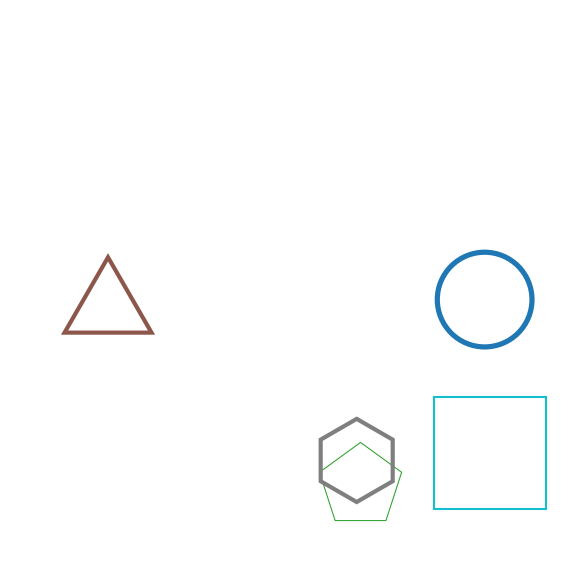[{"shape": "circle", "thickness": 2.5, "radius": 0.41, "center": [0.839, 0.48]}, {"shape": "pentagon", "thickness": 0.5, "radius": 0.37, "center": [0.624, 0.158]}, {"shape": "triangle", "thickness": 2, "radius": 0.43, "center": [0.187, 0.467]}, {"shape": "hexagon", "thickness": 2, "radius": 0.36, "center": [0.618, 0.202]}, {"shape": "square", "thickness": 1, "radius": 0.48, "center": [0.849, 0.214]}]